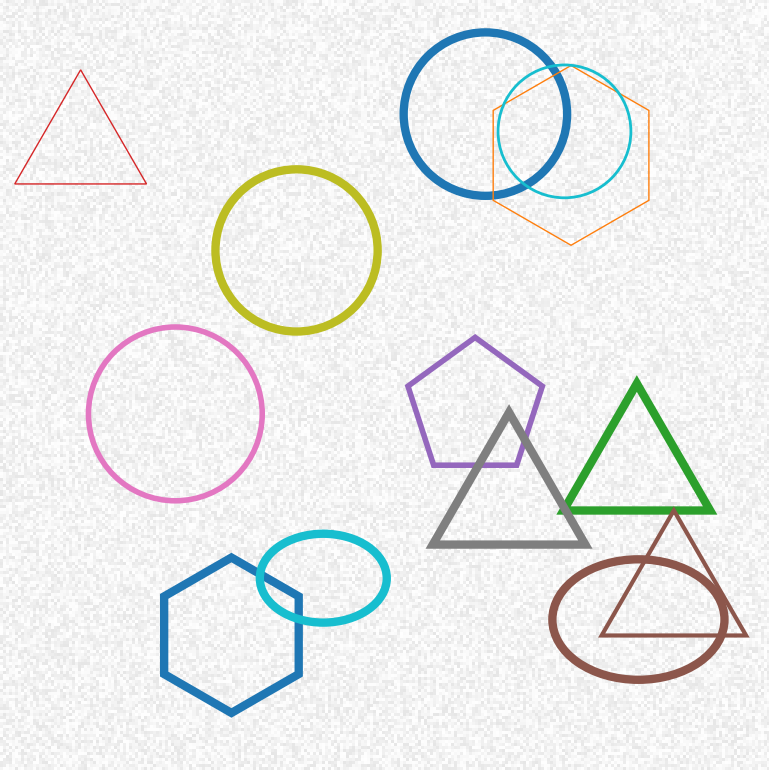[{"shape": "hexagon", "thickness": 3, "radius": 0.5, "center": [0.301, 0.175]}, {"shape": "circle", "thickness": 3, "radius": 0.53, "center": [0.63, 0.852]}, {"shape": "hexagon", "thickness": 0.5, "radius": 0.58, "center": [0.742, 0.798]}, {"shape": "triangle", "thickness": 3, "radius": 0.55, "center": [0.827, 0.392]}, {"shape": "triangle", "thickness": 0.5, "radius": 0.49, "center": [0.105, 0.811]}, {"shape": "pentagon", "thickness": 2, "radius": 0.46, "center": [0.617, 0.47]}, {"shape": "triangle", "thickness": 1.5, "radius": 0.54, "center": [0.875, 0.229]}, {"shape": "oval", "thickness": 3, "radius": 0.56, "center": [0.829, 0.195]}, {"shape": "circle", "thickness": 2, "radius": 0.56, "center": [0.228, 0.462]}, {"shape": "triangle", "thickness": 3, "radius": 0.57, "center": [0.661, 0.35]}, {"shape": "circle", "thickness": 3, "radius": 0.53, "center": [0.385, 0.675]}, {"shape": "oval", "thickness": 3, "radius": 0.41, "center": [0.42, 0.249]}, {"shape": "circle", "thickness": 1, "radius": 0.43, "center": [0.733, 0.829]}]